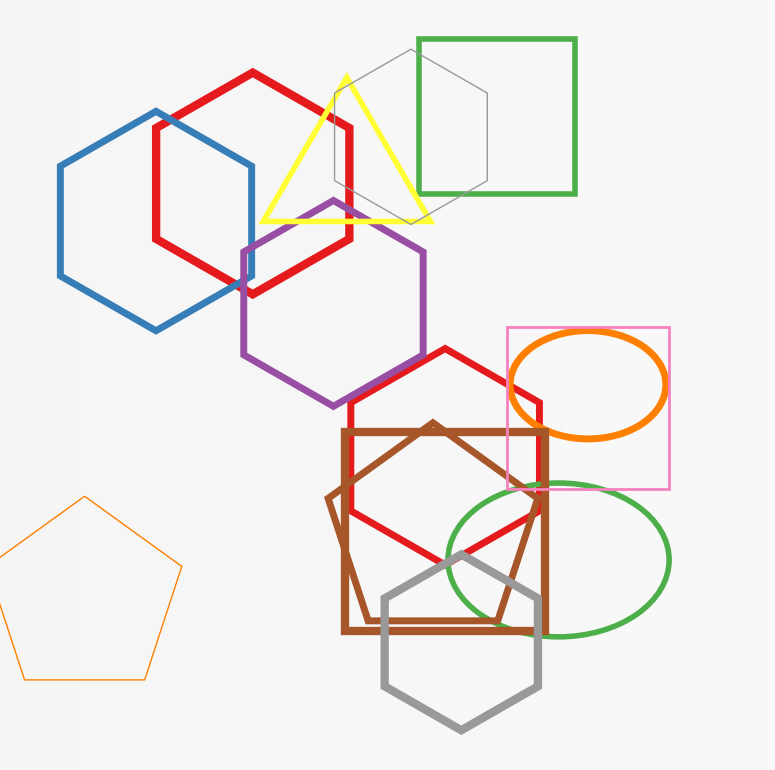[{"shape": "hexagon", "thickness": 2.5, "radius": 0.7, "center": [0.574, 0.407]}, {"shape": "hexagon", "thickness": 3, "radius": 0.72, "center": [0.326, 0.762]}, {"shape": "hexagon", "thickness": 2.5, "radius": 0.71, "center": [0.201, 0.713]}, {"shape": "oval", "thickness": 2, "radius": 0.71, "center": [0.721, 0.273]}, {"shape": "square", "thickness": 2, "radius": 0.51, "center": [0.641, 0.849]}, {"shape": "hexagon", "thickness": 2.5, "radius": 0.67, "center": [0.43, 0.606]}, {"shape": "pentagon", "thickness": 0.5, "radius": 0.66, "center": [0.109, 0.224]}, {"shape": "oval", "thickness": 2.5, "radius": 0.5, "center": [0.759, 0.5]}, {"shape": "triangle", "thickness": 2, "radius": 0.62, "center": [0.447, 0.775]}, {"shape": "pentagon", "thickness": 2.5, "radius": 0.71, "center": [0.559, 0.309]}, {"shape": "square", "thickness": 3, "radius": 0.65, "center": [0.574, 0.31]}, {"shape": "square", "thickness": 1, "radius": 0.52, "center": [0.759, 0.47]}, {"shape": "hexagon", "thickness": 0.5, "radius": 0.57, "center": [0.53, 0.822]}, {"shape": "hexagon", "thickness": 3, "radius": 0.57, "center": [0.595, 0.166]}]